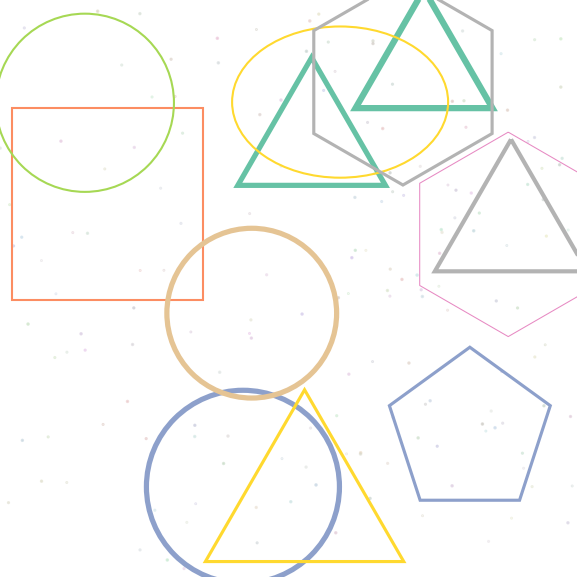[{"shape": "triangle", "thickness": 3, "radius": 0.68, "center": [0.734, 0.88]}, {"shape": "triangle", "thickness": 2.5, "radius": 0.74, "center": [0.54, 0.752]}, {"shape": "square", "thickness": 1, "radius": 0.83, "center": [0.187, 0.646]}, {"shape": "circle", "thickness": 2.5, "radius": 0.84, "center": [0.421, 0.156]}, {"shape": "pentagon", "thickness": 1.5, "radius": 0.73, "center": [0.814, 0.251]}, {"shape": "hexagon", "thickness": 0.5, "radius": 0.89, "center": [0.88, 0.593]}, {"shape": "circle", "thickness": 1, "radius": 0.77, "center": [0.147, 0.821]}, {"shape": "triangle", "thickness": 1.5, "radius": 0.99, "center": [0.527, 0.126]}, {"shape": "oval", "thickness": 1, "radius": 0.94, "center": [0.589, 0.822]}, {"shape": "circle", "thickness": 2.5, "radius": 0.73, "center": [0.436, 0.457]}, {"shape": "hexagon", "thickness": 1.5, "radius": 0.89, "center": [0.698, 0.857]}, {"shape": "triangle", "thickness": 2, "radius": 0.76, "center": [0.885, 0.605]}]